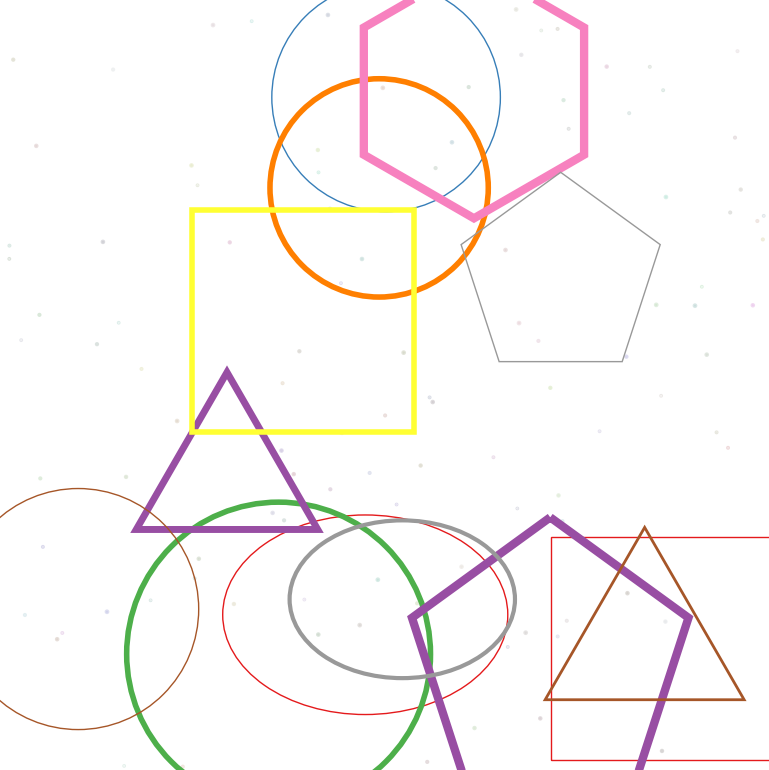[{"shape": "oval", "thickness": 0.5, "radius": 0.93, "center": [0.474, 0.202]}, {"shape": "square", "thickness": 0.5, "radius": 0.73, "center": [0.861, 0.158]}, {"shape": "circle", "thickness": 0.5, "radius": 0.74, "center": [0.501, 0.874]}, {"shape": "circle", "thickness": 2, "radius": 0.99, "center": [0.362, 0.151]}, {"shape": "pentagon", "thickness": 3, "radius": 0.94, "center": [0.715, 0.139]}, {"shape": "triangle", "thickness": 2.5, "radius": 0.68, "center": [0.295, 0.38]}, {"shape": "circle", "thickness": 2, "radius": 0.71, "center": [0.492, 0.756]}, {"shape": "square", "thickness": 2, "radius": 0.72, "center": [0.393, 0.583]}, {"shape": "circle", "thickness": 0.5, "radius": 0.78, "center": [0.102, 0.209]}, {"shape": "triangle", "thickness": 1, "radius": 0.75, "center": [0.837, 0.166]}, {"shape": "hexagon", "thickness": 3, "radius": 0.83, "center": [0.616, 0.882]}, {"shape": "pentagon", "thickness": 0.5, "radius": 0.68, "center": [0.728, 0.64]}, {"shape": "oval", "thickness": 1.5, "radius": 0.73, "center": [0.522, 0.222]}]